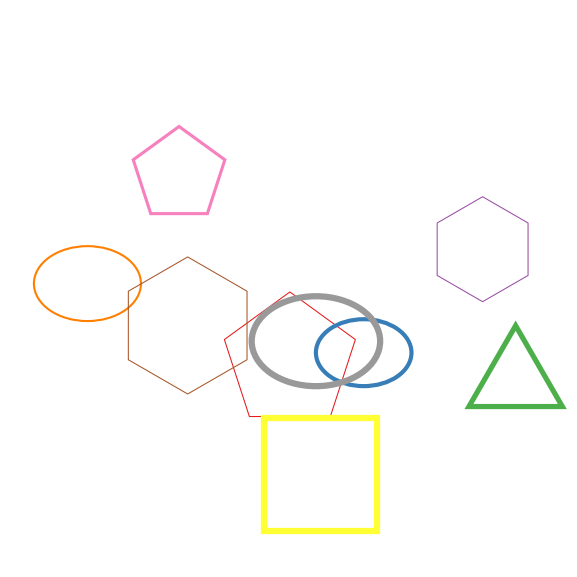[{"shape": "pentagon", "thickness": 0.5, "radius": 0.6, "center": [0.502, 0.374]}, {"shape": "oval", "thickness": 2, "radius": 0.41, "center": [0.63, 0.388]}, {"shape": "triangle", "thickness": 2.5, "radius": 0.47, "center": [0.893, 0.342]}, {"shape": "hexagon", "thickness": 0.5, "radius": 0.45, "center": [0.836, 0.568]}, {"shape": "oval", "thickness": 1, "radius": 0.46, "center": [0.151, 0.508]}, {"shape": "square", "thickness": 3, "radius": 0.49, "center": [0.555, 0.177]}, {"shape": "hexagon", "thickness": 0.5, "radius": 0.59, "center": [0.325, 0.436]}, {"shape": "pentagon", "thickness": 1.5, "radius": 0.42, "center": [0.31, 0.697]}, {"shape": "oval", "thickness": 3, "radius": 0.56, "center": [0.547, 0.408]}]